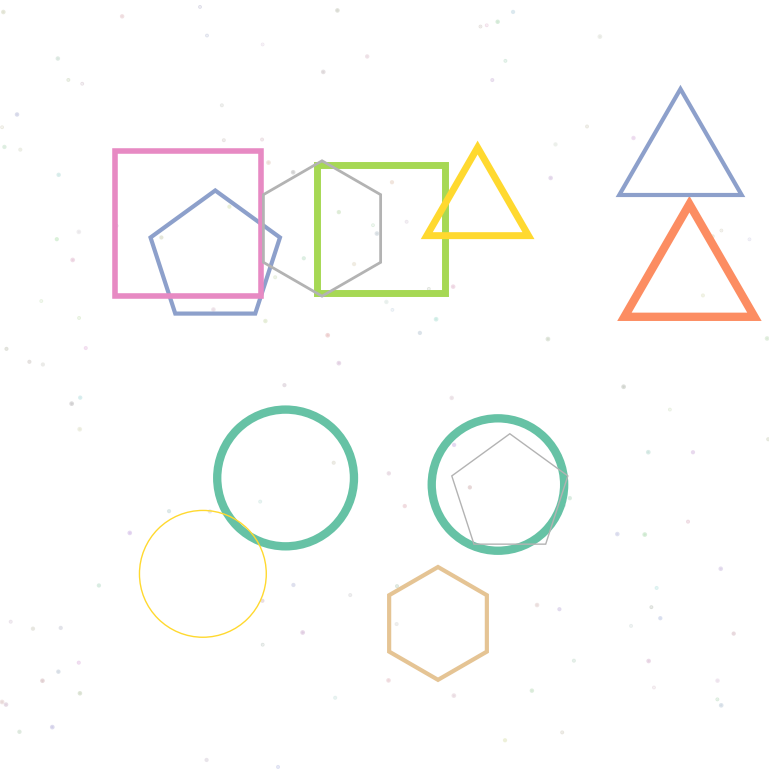[{"shape": "circle", "thickness": 3, "radius": 0.43, "center": [0.647, 0.371]}, {"shape": "circle", "thickness": 3, "radius": 0.44, "center": [0.371, 0.379]}, {"shape": "triangle", "thickness": 3, "radius": 0.49, "center": [0.895, 0.637]}, {"shape": "triangle", "thickness": 1.5, "radius": 0.46, "center": [0.884, 0.793]}, {"shape": "pentagon", "thickness": 1.5, "radius": 0.44, "center": [0.28, 0.664]}, {"shape": "square", "thickness": 2, "radius": 0.47, "center": [0.244, 0.71]}, {"shape": "square", "thickness": 2.5, "radius": 0.42, "center": [0.495, 0.703]}, {"shape": "triangle", "thickness": 2.5, "radius": 0.38, "center": [0.62, 0.732]}, {"shape": "circle", "thickness": 0.5, "radius": 0.41, "center": [0.263, 0.255]}, {"shape": "hexagon", "thickness": 1.5, "radius": 0.37, "center": [0.569, 0.19]}, {"shape": "hexagon", "thickness": 1, "radius": 0.44, "center": [0.418, 0.703]}, {"shape": "pentagon", "thickness": 0.5, "radius": 0.4, "center": [0.662, 0.357]}]